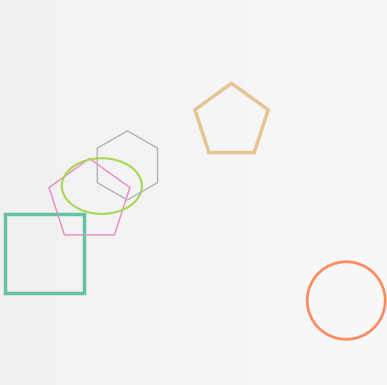[{"shape": "square", "thickness": 2.5, "radius": 0.51, "center": [0.115, 0.342]}, {"shape": "circle", "thickness": 2, "radius": 0.5, "center": [0.893, 0.219]}, {"shape": "pentagon", "thickness": 1, "radius": 0.55, "center": [0.231, 0.479]}, {"shape": "oval", "thickness": 1.5, "radius": 0.52, "center": [0.263, 0.517]}, {"shape": "pentagon", "thickness": 2.5, "radius": 0.5, "center": [0.598, 0.684]}, {"shape": "hexagon", "thickness": 1, "radius": 0.45, "center": [0.329, 0.57]}]